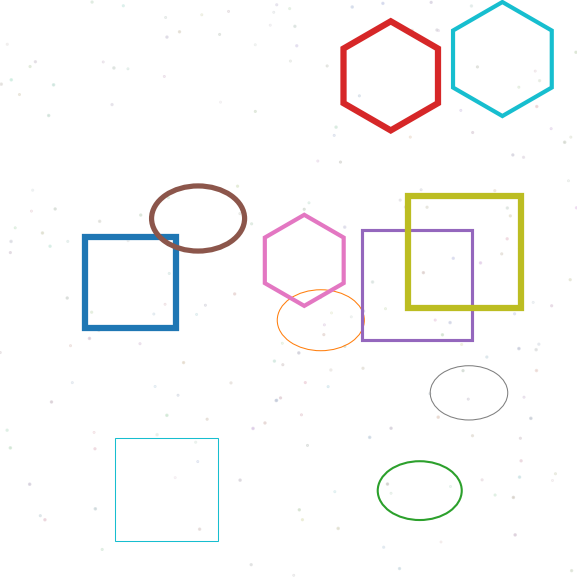[{"shape": "square", "thickness": 3, "radius": 0.4, "center": [0.226, 0.51]}, {"shape": "oval", "thickness": 0.5, "radius": 0.38, "center": [0.555, 0.445]}, {"shape": "oval", "thickness": 1, "radius": 0.36, "center": [0.727, 0.15]}, {"shape": "hexagon", "thickness": 3, "radius": 0.47, "center": [0.677, 0.868]}, {"shape": "square", "thickness": 1.5, "radius": 0.48, "center": [0.722, 0.506]}, {"shape": "oval", "thickness": 2.5, "radius": 0.4, "center": [0.343, 0.621]}, {"shape": "hexagon", "thickness": 2, "radius": 0.39, "center": [0.527, 0.548]}, {"shape": "oval", "thickness": 0.5, "radius": 0.34, "center": [0.812, 0.319]}, {"shape": "square", "thickness": 3, "radius": 0.49, "center": [0.804, 0.563]}, {"shape": "hexagon", "thickness": 2, "radius": 0.49, "center": [0.87, 0.897]}, {"shape": "square", "thickness": 0.5, "radius": 0.45, "center": [0.289, 0.151]}]